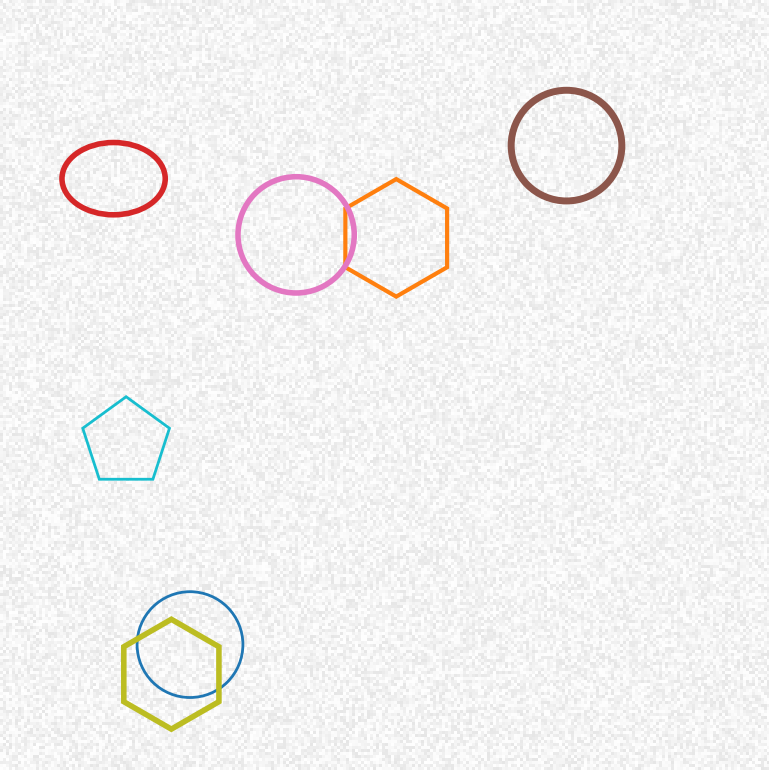[{"shape": "circle", "thickness": 1, "radius": 0.34, "center": [0.247, 0.163]}, {"shape": "hexagon", "thickness": 1.5, "radius": 0.38, "center": [0.515, 0.691]}, {"shape": "oval", "thickness": 2, "radius": 0.34, "center": [0.148, 0.768]}, {"shape": "circle", "thickness": 2.5, "radius": 0.36, "center": [0.736, 0.811]}, {"shape": "circle", "thickness": 2, "radius": 0.38, "center": [0.385, 0.695]}, {"shape": "hexagon", "thickness": 2, "radius": 0.36, "center": [0.223, 0.124]}, {"shape": "pentagon", "thickness": 1, "radius": 0.3, "center": [0.164, 0.426]}]